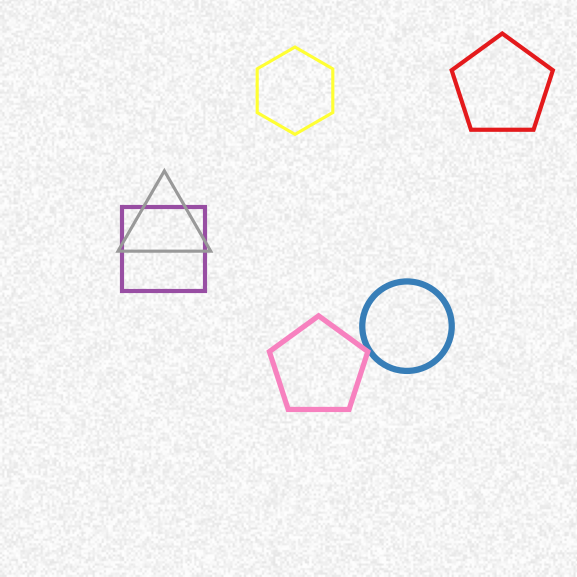[{"shape": "pentagon", "thickness": 2, "radius": 0.46, "center": [0.87, 0.849]}, {"shape": "circle", "thickness": 3, "radius": 0.39, "center": [0.705, 0.434]}, {"shape": "square", "thickness": 2, "radius": 0.36, "center": [0.283, 0.568]}, {"shape": "hexagon", "thickness": 1.5, "radius": 0.38, "center": [0.511, 0.842]}, {"shape": "pentagon", "thickness": 2.5, "radius": 0.45, "center": [0.552, 0.363]}, {"shape": "triangle", "thickness": 1.5, "radius": 0.46, "center": [0.285, 0.611]}]